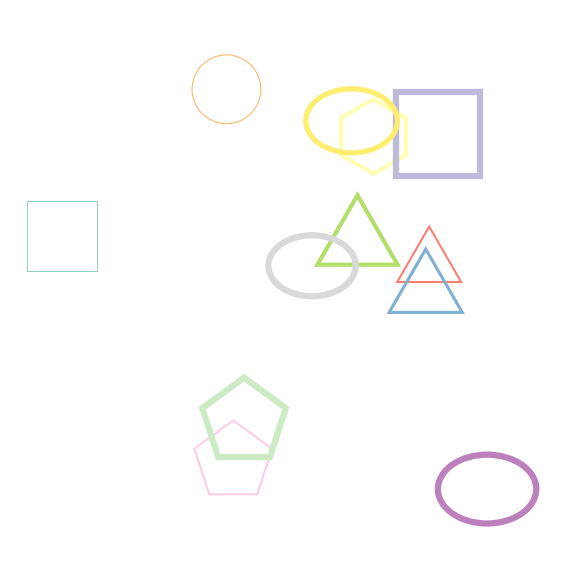[{"shape": "square", "thickness": 0.5, "radius": 0.3, "center": [0.108, 0.59]}, {"shape": "hexagon", "thickness": 2, "radius": 0.32, "center": [0.647, 0.763]}, {"shape": "square", "thickness": 3, "radius": 0.36, "center": [0.758, 0.767]}, {"shape": "triangle", "thickness": 1, "radius": 0.32, "center": [0.743, 0.543]}, {"shape": "triangle", "thickness": 1.5, "radius": 0.37, "center": [0.737, 0.495]}, {"shape": "circle", "thickness": 0.5, "radius": 0.3, "center": [0.392, 0.845]}, {"shape": "triangle", "thickness": 2, "radius": 0.4, "center": [0.619, 0.581]}, {"shape": "pentagon", "thickness": 1, "radius": 0.35, "center": [0.404, 0.2]}, {"shape": "oval", "thickness": 3, "radius": 0.38, "center": [0.54, 0.539]}, {"shape": "oval", "thickness": 3, "radius": 0.43, "center": [0.843, 0.152]}, {"shape": "pentagon", "thickness": 3, "radius": 0.38, "center": [0.423, 0.269]}, {"shape": "oval", "thickness": 2.5, "radius": 0.4, "center": [0.609, 0.79]}]